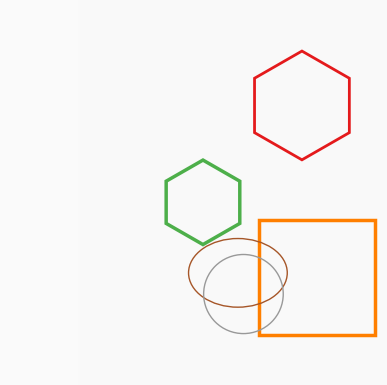[{"shape": "hexagon", "thickness": 2, "radius": 0.71, "center": [0.779, 0.726]}, {"shape": "hexagon", "thickness": 2.5, "radius": 0.55, "center": [0.524, 0.475]}, {"shape": "square", "thickness": 2.5, "radius": 0.75, "center": [0.818, 0.279]}, {"shape": "oval", "thickness": 1, "radius": 0.64, "center": [0.614, 0.291]}, {"shape": "circle", "thickness": 1, "radius": 0.51, "center": [0.628, 0.236]}]